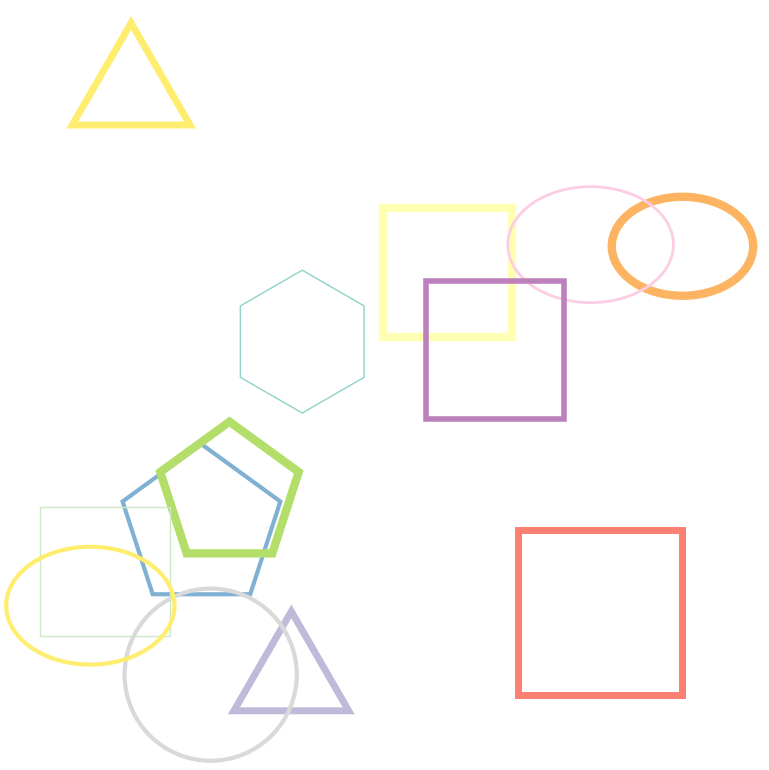[{"shape": "hexagon", "thickness": 0.5, "radius": 0.46, "center": [0.393, 0.556]}, {"shape": "square", "thickness": 3, "radius": 0.42, "center": [0.581, 0.646]}, {"shape": "triangle", "thickness": 2.5, "radius": 0.43, "center": [0.378, 0.12]}, {"shape": "square", "thickness": 2.5, "radius": 0.53, "center": [0.78, 0.204]}, {"shape": "pentagon", "thickness": 1.5, "radius": 0.54, "center": [0.262, 0.315]}, {"shape": "oval", "thickness": 3, "radius": 0.46, "center": [0.886, 0.68]}, {"shape": "pentagon", "thickness": 3, "radius": 0.47, "center": [0.298, 0.358]}, {"shape": "oval", "thickness": 1, "radius": 0.54, "center": [0.767, 0.682]}, {"shape": "circle", "thickness": 1.5, "radius": 0.56, "center": [0.274, 0.124]}, {"shape": "square", "thickness": 2, "radius": 0.45, "center": [0.642, 0.546]}, {"shape": "square", "thickness": 0.5, "radius": 0.42, "center": [0.137, 0.258]}, {"shape": "triangle", "thickness": 2.5, "radius": 0.44, "center": [0.17, 0.882]}, {"shape": "oval", "thickness": 1.5, "radius": 0.55, "center": [0.117, 0.213]}]